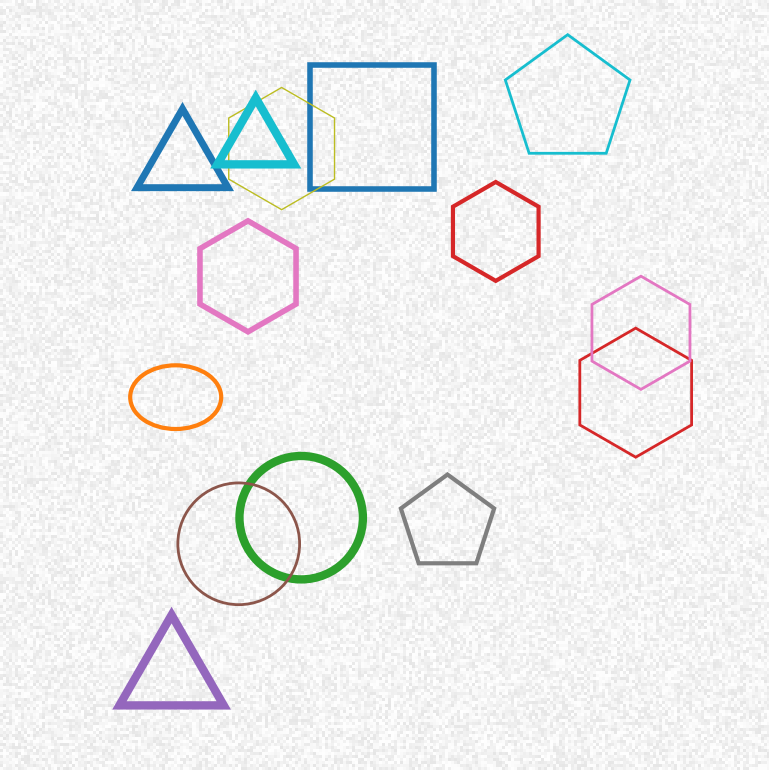[{"shape": "triangle", "thickness": 2.5, "radius": 0.34, "center": [0.237, 0.79]}, {"shape": "square", "thickness": 2, "radius": 0.4, "center": [0.483, 0.835]}, {"shape": "oval", "thickness": 1.5, "radius": 0.3, "center": [0.228, 0.484]}, {"shape": "circle", "thickness": 3, "radius": 0.4, "center": [0.391, 0.328]}, {"shape": "hexagon", "thickness": 1.5, "radius": 0.32, "center": [0.644, 0.699]}, {"shape": "hexagon", "thickness": 1, "radius": 0.42, "center": [0.826, 0.49]}, {"shape": "triangle", "thickness": 3, "radius": 0.39, "center": [0.223, 0.123]}, {"shape": "circle", "thickness": 1, "radius": 0.4, "center": [0.31, 0.294]}, {"shape": "hexagon", "thickness": 2, "radius": 0.36, "center": [0.322, 0.641]}, {"shape": "hexagon", "thickness": 1, "radius": 0.37, "center": [0.832, 0.568]}, {"shape": "pentagon", "thickness": 1.5, "radius": 0.32, "center": [0.581, 0.32]}, {"shape": "hexagon", "thickness": 0.5, "radius": 0.4, "center": [0.366, 0.807]}, {"shape": "triangle", "thickness": 3, "radius": 0.29, "center": [0.332, 0.815]}, {"shape": "pentagon", "thickness": 1, "radius": 0.43, "center": [0.737, 0.87]}]